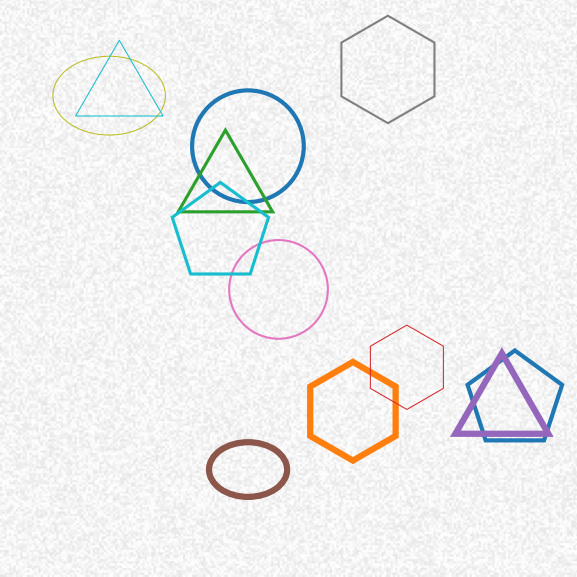[{"shape": "pentagon", "thickness": 2, "radius": 0.43, "center": [0.892, 0.306]}, {"shape": "circle", "thickness": 2, "radius": 0.48, "center": [0.429, 0.746]}, {"shape": "hexagon", "thickness": 3, "radius": 0.43, "center": [0.611, 0.287]}, {"shape": "triangle", "thickness": 1.5, "radius": 0.47, "center": [0.39, 0.68]}, {"shape": "hexagon", "thickness": 0.5, "radius": 0.37, "center": [0.705, 0.363]}, {"shape": "triangle", "thickness": 3, "radius": 0.46, "center": [0.869, 0.294]}, {"shape": "oval", "thickness": 3, "radius": 0.34, "center": [0.43, 0.186]}, {"shape": "circle", "thickness": 1, "radius": 0.43, "center": [0.482, 0.498]}, {"shape": "hexagon", "thickness": 1, "radius": 0.47, "center": [0.672, 0.879]}, {"shape": "oval", "thickness": 0.5, "radius": 0.49, "center": [0.189, 0.834]}, {"shape": "triangle", "thickness": 0.5, "radius": 0.44, "center": [0.207, 0.842]}, {"shape": "pentagon", "thickness": 1.5, "radius": 0.44, "center": [0.382, 0.596]}]